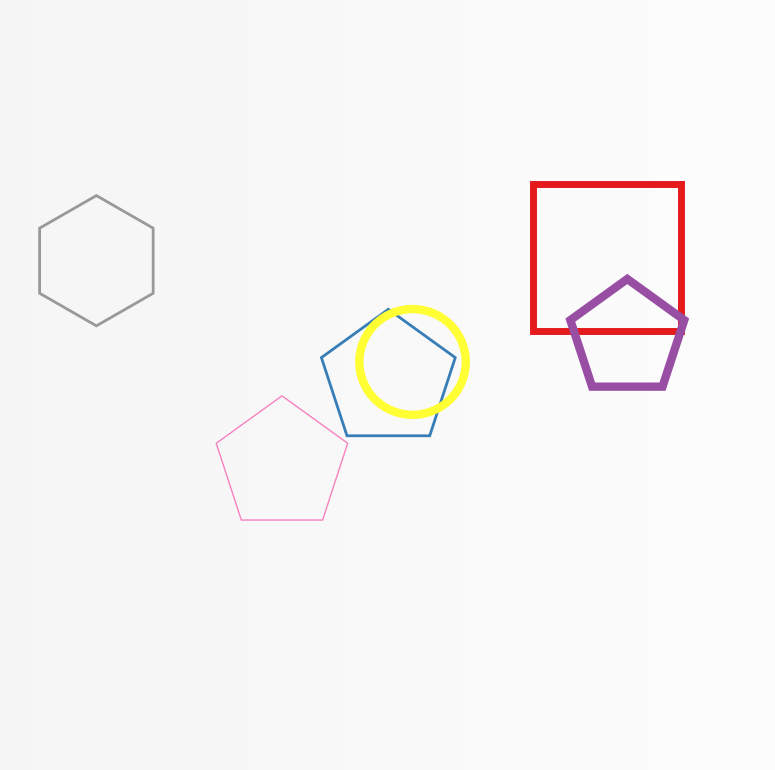[{"shape": "square", "thickness": 2.5, "radius": 0.48, "center": [0.783, 0.666]}, {"shape": "pentagon", "thickness": 1, "radius": 0.45, "center": [0.501, 0.508]}, {"shape": "pentagon", "thickness": 3, "radius": 0.39, "center": [0.809, 0.56]}, {"shape": "circle", "thickness": 3, "radius": 0.34, "center": [0.532, 0.53]}, {"shape": "pentagon", "thickness": 0.5, "radius": 0.45, "center": [0.364, 0.397]}, {"shape": "hexagon", "thickness": 1, "radius": 0.42, "center": [0.124, 0.661]}]